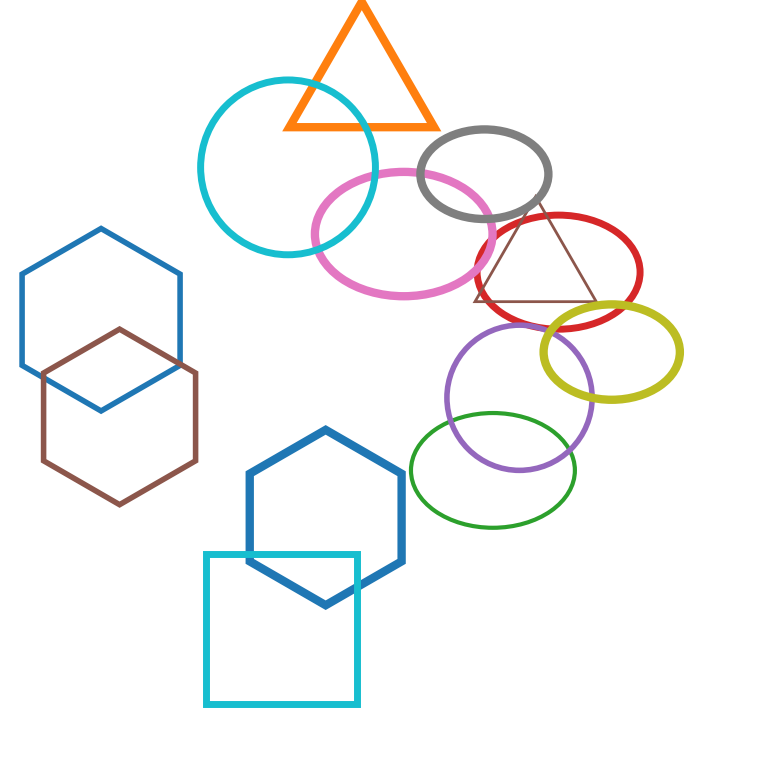[{"shape": "hexagon", "thickness": 3, "radius": 0.57, "center": [0.423, 0.328]}, {"shape": "hexagon", "thickness": 2, "radius": 0.59, "center": [0.131, 0.585]}, {"shape": "triangle", "thickness": 3, "radius": 0.54, "center": [0.47, 0.889]}, {"shape": "oval", "thickness": 1.5, "radius": 0.53, "center": [0.64, 0.389]}, {"shape": "oval", "thickness": 2.5, "radius": 0.53, "center": [0.725, 0.647]}, {"shape": "circle", "thickness": 2, "radius": 0.47, "center": [0.675, 0.483]}, {"shape": "triangle", "thickness": 1, "radius": 0.45, "center": [0.696, 0.654]}, {"shape": "hexagon", "thickness": 2, "radius": 0.57, "center": [0.155, 0.459]}, {"shape": "oval", "thickness": 3, "radius": 0.58, "center": [0.524, 0.696]}, {"shape": "oval", "thickness": 3, "radius": 0.42, "center": [0.629, 0.774]}, {"shape": "oval", "thickness": 3, "radius": 0.44, "center": [0.794, 0.543]}, {"shape": "circle", "thickness": 2.5, "radius": 0.57, "center": [0.374, 0.783]}, {"shape": "square", "thickness": 2.5, "radius": 0.49, "center": [0.366, 0.183]}]